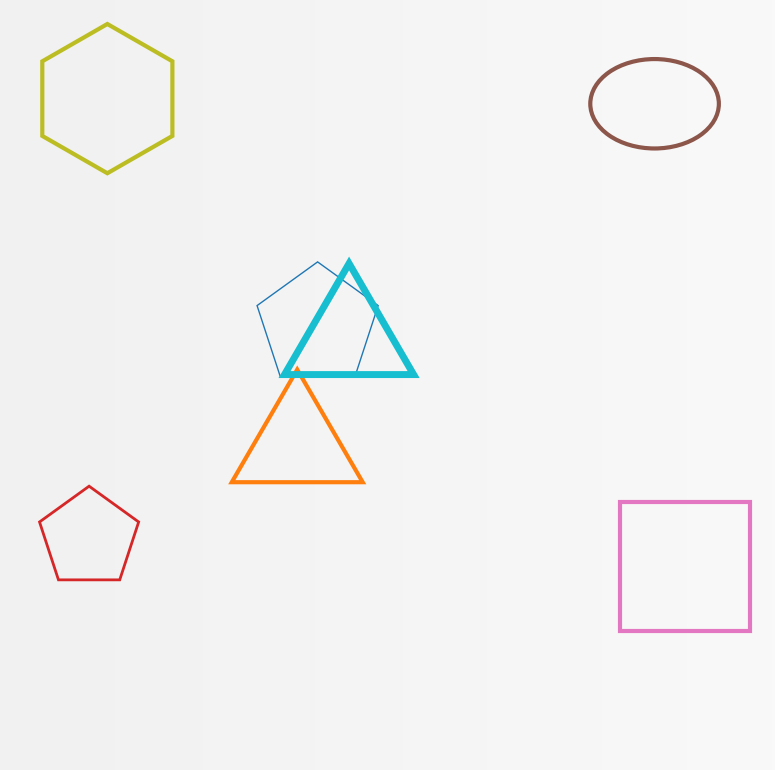[{"shape": "pentagon", "thickness": 0.5, "radius": 0.41, "center": [0.41, 0.578]}, {"shape": "triangle", "thickness": 1.5, "radius": 0.49, "center": [0.384, 0.423]}, {"shape": "pentagon", "thickness": 1, "radius": 0.34, "center": [0.115, 0.301]}, {"shape": "oval", "thickness": 1.5, "radius": 0.41, "center": [0.845, 0.865]}, {"shape": "square", "thickness": 1.5, "radius": 0.42, "center": [0.884, 0.264]}, {"shape": "hexagon", "thickness": 1.5, "radius": 0.48, "center": [0.139, 0.872]}, {"shape": "triangle", "thickness": 2.5, "radius": 0.48, "center": [0.45, 0.562]}]